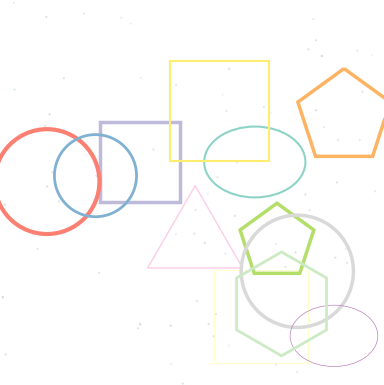[{"shape": "oval", "thickness": 1.5, "radius": 0.66, "center": [0.662, 0.579]}, {"shape": "square", "thickness": 0.5, "radius": 0.6, "center": [0.678, 0.178]}, {"shape": "square", "thickness": 2.5, "radius": 0.52, "center": [0.363, 0.579]}, {"shape": "circle", "thickness": 3, "radius": 0.68, "center": [0.122, 0.528]}, {"shape": "circle", "thickness": 2, "radius": 0.53, "center": [0.248, 0.544]}, {"shape": "pentagon", "thickness": 2.5, "radius": 0.63, "center": [0.894, 0.696]}, {"shape": "pentagon", "thickness": 2.5, "radius": 0.5, "center": [0.719, 0.372]}, {"shape": "triangle", "thickness": 1, "radius": 0.71, "center": [0.507, 0.375]}, {"shape": "circle", "thickness": 2.5, "radius": 0.73, "center": [0.772, 0.295]}, {"shape": "oval", "thickness": 0.5, "radius": 0.57, "center": [0.867, 0.128]}, {"shape": "hexagon", "thickness": 2, "radius": 0.67, "center": [0.731, 0.211]}, {"shape": "square", "thickness": 1.5, "radius": 0.65, "center": [0.57, 0.713]}]